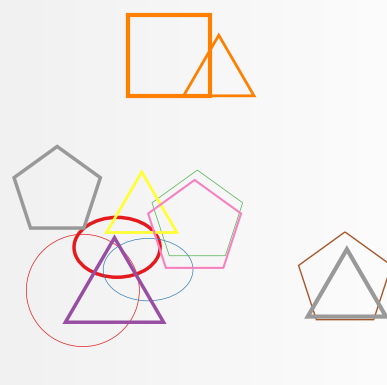[{"shape": "oval", "thickness": 2.5, "radius": 0.56, "center": [0.302, 0.358]}, {"shape": "circle", "thickness": 0.5, "radius": 0.73, "center": [0.214, 0.246]}, {"shape": "oval", "thickness": 0.5, "radius": 0.58, "center": [0.382, 0.3]}, {"shape": "pentagon", "thickness": 0.5, "radius": 0.62, "center": [0.509, 0.435]}, {"shape": "triangle", "thickness": 2.5, "radius": 0.73, "center": [0.295, 0.236]}, {"shape": "triangle", "thickness": 2, "radius": 0.52, "center": [0.565, 0.804]}, {"shape": "square", "thickness": 3, "radius": 0.53, "center": [0.436, 0.856]}, {"shape": "triangle", "thickness": 2, "radius": 0.52, "center": [0.366, 0.449]}, {"shape": "pentagon", "thickness": 1, "radius": 0.63, "center": [0.89, 0.272]}, {"shape": "pentagon", "thickness": 1.5, "radius": 0.63, "center": [0.502, 0.406]}, {"shape": "pentagon", "thickness": 2.5, "radius": 0.59, "center": [0.148, 0.502]}, {"shape": "triangle", "thickness": 3, "radius": 0.58, "center": [0.895, 0.236]}]